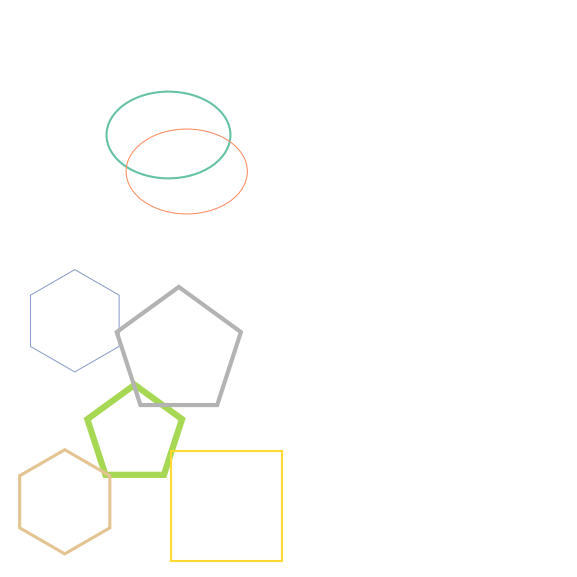[{"shape": "oval", "thickness": 1, "radius": 0.54, "center": [0.292, 0.765]}, {"shape": "oval", "thickness": 0.5, "radius": 0.53, "center": [0.323, 0.702]}, {"shape": "hexagon", "thickness": 0.5, "radius": 0.44, "center": [0.13, 0.444]}, {"shape": "pentagon", "thickness": 3, "radius": 0.43, "center": [0.233, 0.247]}, {"shape": "square", "thickness": 1, "radius": 0.48, "center": [0.392, 0.123]}, {"shape": "hexagon", "thickness": 1.5, "radius": 0.45, "center": [0.112, 0.13]}, {"shape": "pentagon", "thickness": 2, "radius": 0.57, "center": [0.31, 0.389]}]